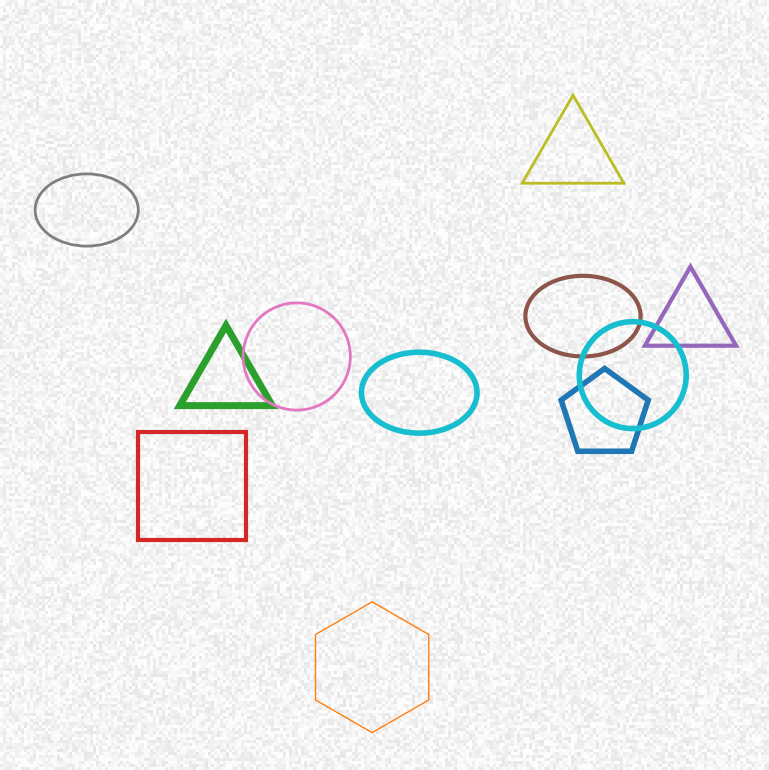[{"shape": "pentagon", "thickness": 2, "radius": 0.3, "center": [0.785, 0.462]}, {"shape": "hexagon", "thickness": 0.5, "radius": 0.42, "center": [0.483, 0.133]}, {"shape": "triangle", "thickness": 2.5, "radius": 0.35, "center": [0.294, 0.508]}, {"shape": "square", "thickness": 1.5, "radius": 0.35, "center": [0.249, 0.369]}, {"shape": "triangle", "thickness": 1.5, "radius": 0.34, "center": [0.897, 0.585]}, {"shape": "oval", "thickness": 1.5, "radius": 0.37, "center": [0.757, 0.589]}, {"shape": "circle", "thickness": 1, "radius": 0.35, "center": [0.385, 0.537]}, {"shape": "oval", "thickness": 1, "radius": 0.33, "center": [0.113, 0.727]}, {"shape": "triangle", "thickness": 1, "radius": 0.38, "center": [0.744, 0.8]}, {"shape": "circle", "thickness": 2, "radius": 0.35, "center": [0.822, 0.513]}, {"shape": "oval", "thickness": 2, "radius": 0.38, "center": [0.544, 0.49]}]